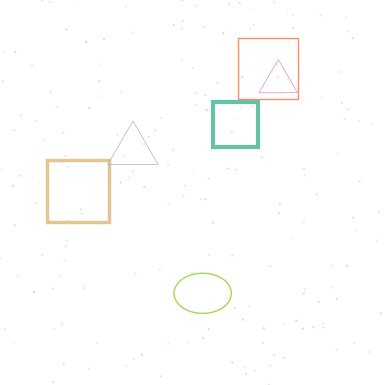[{"shape": "square", "thickness": 3, "radius": 0.29, "center": [0.612, 0.678]}, {"shape": "square", "thickness": 1, "radius": 0.39, "center": [0.696, 0.822]}, {"shape": "triangle", "thickness": 0.5, "radius": 0.29, "center": [0.723, 0.788]}, {"shape": "oval", "thickness": 1, "radius": 0.37, "center": [0.526, 0.238]}, {"shape": "square", "thickness": 2.5, "radius": 0.4, "center": [0.203, 0.504]}, {"shape": "triangle", "thickness": 0.5, "radius": 0.38, "center": [0.345, 0.611]}]